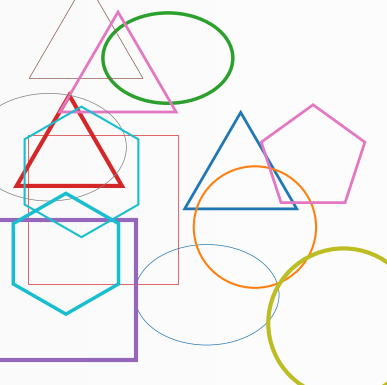[{"shape": "triangle", "thickness": 2, "radius": 0.83, "center": [0.621, 0.541]}, {"shape": "oval", "thickness": 0.5, "radius": 0.93, "center": [0.534, 0.234]}, {"shape": "circle", "thickness": 1.5, "radius": 0.79, "center": [0.658, 0.41]}, {"shape": "oval", "thickness": 2.5, "radius": 0.84, "center": [0.433, 0.849]}, {"shape": "triangle", "thickness": 3, "radius": 0.78, "center": [0.179, 0.596]}, {"shape": "square", "thickness": 0.5, "radius": 0.97, "center": [0.266, 0.456]}, {"shape": "square", "thickness": 3, "radius": 0.91, "center": [0.17, 0.246]}, {"shape": "triangle", "thickness": 0.5, "radius": 0.85, "center": [0.222, 0.881]}, {"shape": "pentagon", "thickness": 2, "radius": 0.7, "center": [0.808, 0.587]}, {"shape": "triangle", "thickness": 2, "radius": 0.87, "center": [0.305, 0.796]}, {"shape": "oval", "thickness": 0.5, "radius": 1.0, "center": [0.127, 0.618]}, {"shape": "circle", "thickness": 3, "radius": 0.97, "center": [0.886, 0.161]}, {"shape": "hexagon", "thickness": 2.5, "radius": 0.78, "center": [0.17, 0.341]}, {"shape": "hexagon", "thickness": 1.5, "radius": 0.85, "center": [0.21, 0.553]}]